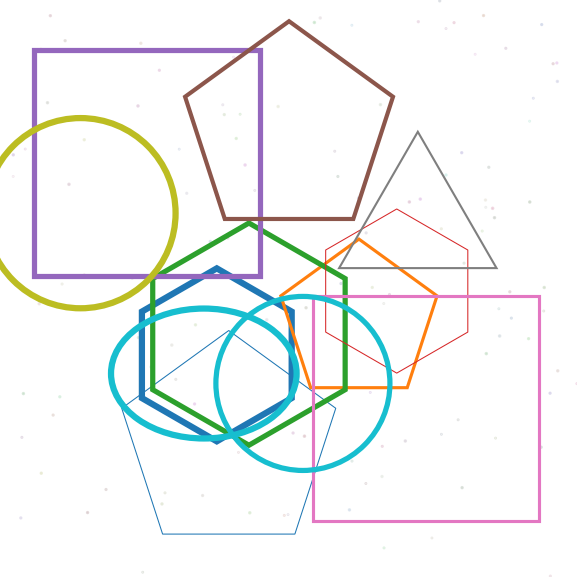[{"shape": "pentagon", "thickness": 0.5, "radius": 0.97, "center": [0.396, 0.232]}, {"shape": "hexagon", "thickness": 3, "radius": 0.75, "center": [0.375, 0.385]}, {"shape": "pentagon", "thickness": 1.5, "radius": 0.71, "center": [0.622, 0.443]}, {"shape": "hexagon", "thickness": 2.5, "radius": 0.96, "center": [0.431, 0.421]}, {"shape": "hexagon", "thickness": 0.5, "radius": 0.71, "center": [0.687, 0.495]}, {"shape": "square", "thickness": 2.5, "radius": 0.98, "center": [0.254, 0.717]}, {"shape": "pentagon", "thickness": 2, "radius": 0.95, "center": [0.501, 0.773]}, {"shape": "square", "thickness": 1.5, "radius": 0.97, "center": [0.738, 0.292]}, {"shape": "triangle", "thickness": 1, "radius": 0.79, "center": [0.723, 0.614]}, {"shape": "circle", "thickness": 3, "radius": 0.82, "center": [0.139, 0.63]}, {"shape": "oval", "thickness": 3, "radius": 0.8, "center": [0.353, 0.352]}, {"shape": "circle", "thickness": 2.5, "radius": 0.75, "center": [0.525, 0.335]}]